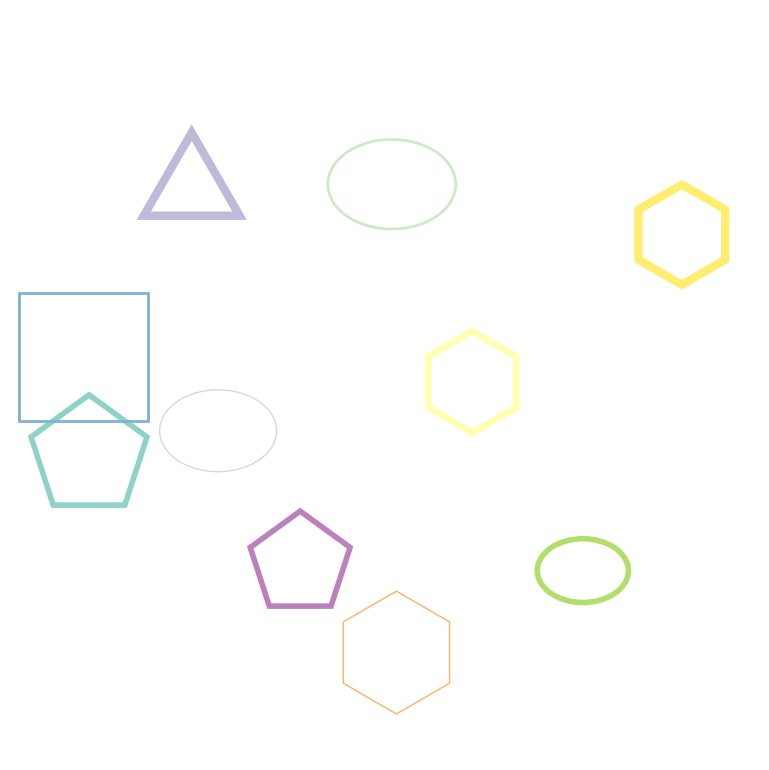[{"shape": "pentagon", "thickness": 2, "radius": 0.4, "center": [0.116, 0.408]}, {"shape": "hexagon", "thickness": 2.5, "radius": 0.33, "center": [0.613, 0.504]}, {"shape": "triangle", "thickness": 3, "radius": 0.36, "center": [0.249, 0.756]}, {"shape": "square", "thickness": 1, "radius": 0.42, "center": [0.108, 0.536]}, {"shape": "hexagon", "thickness": 0.5, "radius": 0.4, "center": [0.515, 0.153]}, {"shape": "oval", "thickness": 2, "radius": 0.3, "center": [0.757, 0.259]}, {"shape": "oval", "thickness": 0.5, "radius": 0.38, "center": [0.283, 0.441]}, {"shape": "pentagon", "thickness": 2, "radius": 0.34, "center": [0.39, 0.268]}, {"shape": "oval", "thickness": 1, "radius": 0.42, "center": [0.509, 0.761]}, {"shape": "hexagon", "thickness": 3, "radius": 0.33, "center": [0.885, 0.695]}]